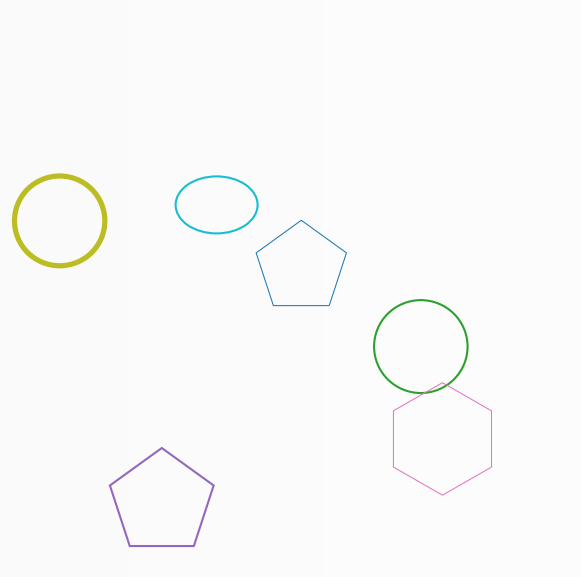[{"shape": "pentagon", "thickness": 0.5, "radius": 0.41, "center": [0.518, 0.536]}, {"shape": "circle", "thickness": 1, "radius": 0.4, "center": [0.724, 0.399]}, {"shape": "pentagon", "thickness": 1, "radius": 0.47, "center": [0.278, 0.13]}, {"shape": "hexagon", "thickness": 0.5, "radius": 0.49, "center": [0.761, 0.239]}, {"shape": "circle", "thickness": 2.5, "radius": 0.39, "center": [0.103, 0.617]}, {"shape": "oval", "thickness": 1, "radius": 0.35, "center": [0.373, 0.644]}]